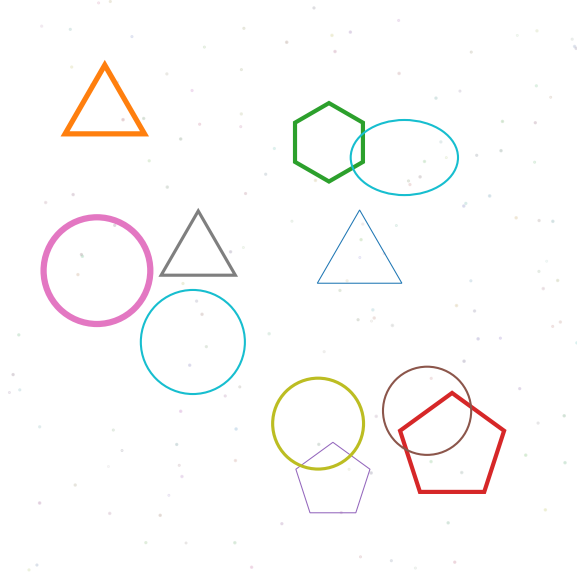[{"shape": "triangle", "thickness": 0.5, "radius": 0.42, "center": [0.623, 0.551]}, {"shape": "triangle", "thickness": 2.5, "radius": 0.4, "center": [0.181, 0.807]}, {"shape": "hexagon", "thickness": 2, "radius": 0.34, "center": [0.57, 0.753]}, {"shape": "pentagon", "thickness": 2, "radius": 0.47, "center": [0.783, 0.224]}, {"shape": "pentagon", "thickness": 0.5, "radius": 0.34, "center": [0.576, 0.166]}, {"shape": "circle", "thickness": 1, "radius": 0.38, "center": [0.74, 0.288]}, {"shape": "circle", "thickness": 3, "radius": 0.46, "center": [0.168, 0.53]}, {"shape": "triangle", "thickness": 1.5, "radius": 0.37, "center": [0.343, 0.56]}, {"shape": "circle", "thickness": 1.5, "radius": 0.39, "center": [0.551, 0.266]}, {"shape": "oval", "thickness": 1, "radius": 0.46, "center": [0.7, 0.726]}, {"shape": "circle", "thickness": 1, "radius": 0.45, "center": [0.334, 0.407]}]